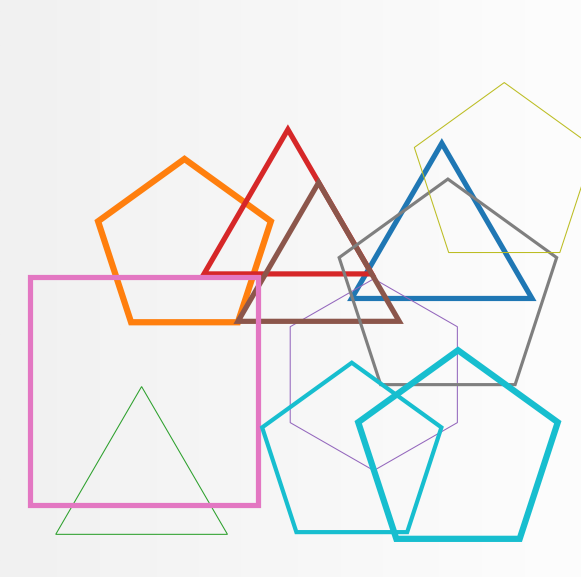[{"shape": "triangle", "thickness": 2.5, "radius": 0.9, "center": [0.76, 0.572]}, {"shape": "pentagon", "thickness": 3, "radius": 0.78, "center": [0.317, 0.568]}, {"shape": "triangle", "thickness": 0.5, "radius": 0.85, "center": [0.244, 0.159]}, {"shape": "triangle", "thickness": 2.5, "radius": 0.83, "center": [0.495, 0.608]}, {"shape": "hexagon", "thickness": 0.5, "radius": 0.83, "center": [0.643, 0.35]}, {"shape": "triangle", "thickness": 2.5, "radius": 0.8, "center": [0.548, 0.523]}, {"shape": "square", "thickness": 2.5, "radius": 0.98, "center": [0.248, 0.322]}, {"shape": "pentagon", "thickness": 1.5, "radius": 0.98, "center": [0.771, 0.492]}, {"shape": "pentagon", "thickness": 0.5, "radius": 0.81, "center": [0.868, 0.693]}, {"shape": "pentagon", "thickness": 2, "radius": 0.81, "center": [0.605, 0.209]}, {"shape": "pentagon", "thickness": 3, "radius": 0.9, "center": [0.788, 0.212]}]